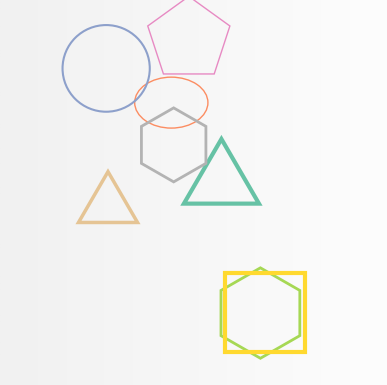[{"shape": "triangle", "thickness": 3, "radius": 0.56, "center": [0.571, 0.527]}, {"shape": "oval", "thickness": 1, "radius": 0.47, "center": [0.442, 0.733]}, {"shape": "circle", "thickness": 1.5, "radius": 0.56, "center": [0.274, 0.822]}, {"shape": "pentagon", "thickness": 1, "radius": 0.56, "center": [0.487, 0.898]}, {"shape": "hexagon", "thickness": 2, "radius": 0.59, "center": [0.672, 0.187]}, {"shape": "square", "thickness": 3, "radius": 0.51, "center": [0.683, 0.188]}, {"shape": "triangle", "thickness": 2.5, "radius": 0.44, "center": [0.279, 0.466]}, {"shape": "hexagon", "thickness": 2, "radius": 0.48, "center": [0.448, 0.624]}]